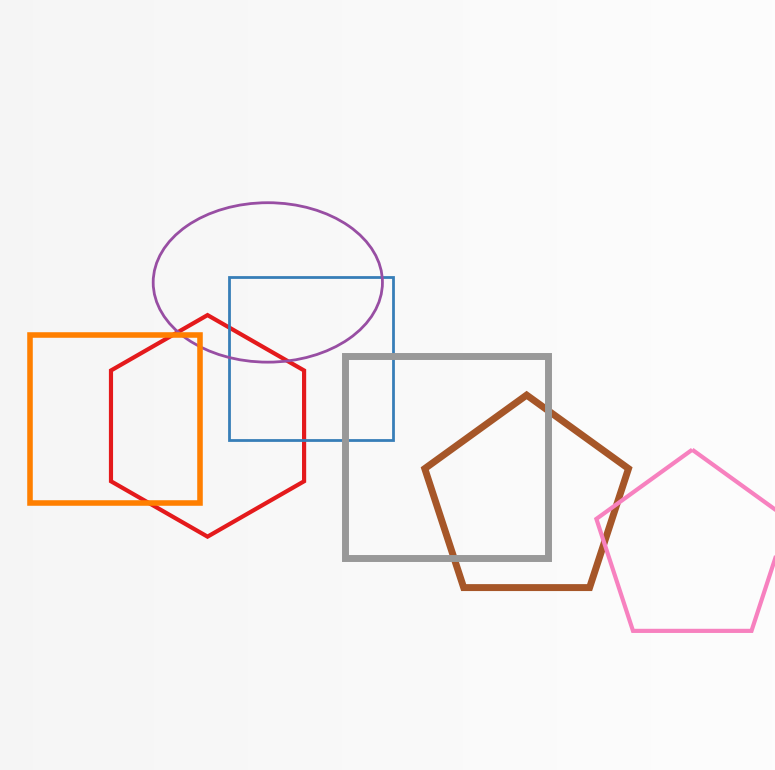[{"shape": "hexagon", "thickness": 1.5, "radius": 0.72, "center": [0.268, 0.447]}, {"shape": "square", "thickness": 1, "radius": 0.53, "center": [0.401, 0.534]}, {"shape": "oval", "thickness": 1, "radius": 0.74, "center": [0.346, 0.633]}, {"shape": "square", "thickness": 2, "radius": 0.55, "center": [0.148, 0.456]}, {"shape": "pentagon", "thickness": 2.5, "radius": 0.69, "center": [0.68, 0.349]}, {"shape": "pentagon", "thickness": 1.5, "radius": 0.65, "center": [0.893, 0.286]}, {"shape": "square", "thickness": 2.5, "radius": 0.65, "center": [0.576, 0.406]}]